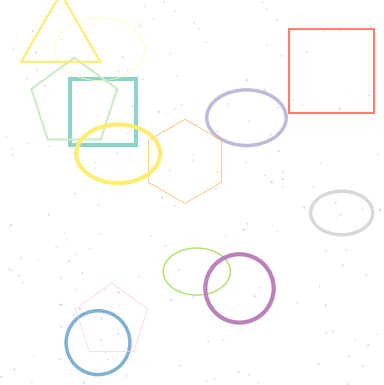[{"shape": "square", "thickness": 3, "radius": 0.43, "center": [0.267, 0.71]}, {"shape": "oval", "thickness": 0.5, "radius": 0.58, "center": [0.259, 0.872]}, {"shape": "oval", "thickness": 2.5, "radius": 0.52, "center": [0.64, 0.694]}, {"shape": "square", "thickness": 1.5, "radius": 0.55, "center": [0.861, 0.816]}, {"shape": "circle", "thickness": 2.5, "radius": 0.41, "center": [0.255, 0.11]}, {"shape": "hexagon", "thickness": 0.5, "radius": 0.55, "center": [0.48, 0.581]}, {"shape": "oval", "thickness": 1, "radius": 0.44, "center": [0.511, 0.295]}, {"shape": "pentagon", "thickness": 0.5, "radius": 0.49, "center": [0.29, 0.167]}, {"shape": "oval", "thickness": 2.5, "radius": 0.4, "center": [0.888, 0.447]}, {"shape": "circle", "thickness": 3, "radius": 0.44, "center": [0.622, 0.251]}, {"shape": "pentagon", "thickness": 1.5, "radius": 0.59, "center": [0.193, 0.733]}, {"shape": "oval", "thickness": 3, "radius": 0.54, "center": [0.307, 0.601]}, {"shape": "triangle", "thickness": 1.5, "radius": 0.59, "center": [0.158, 0.899]}]